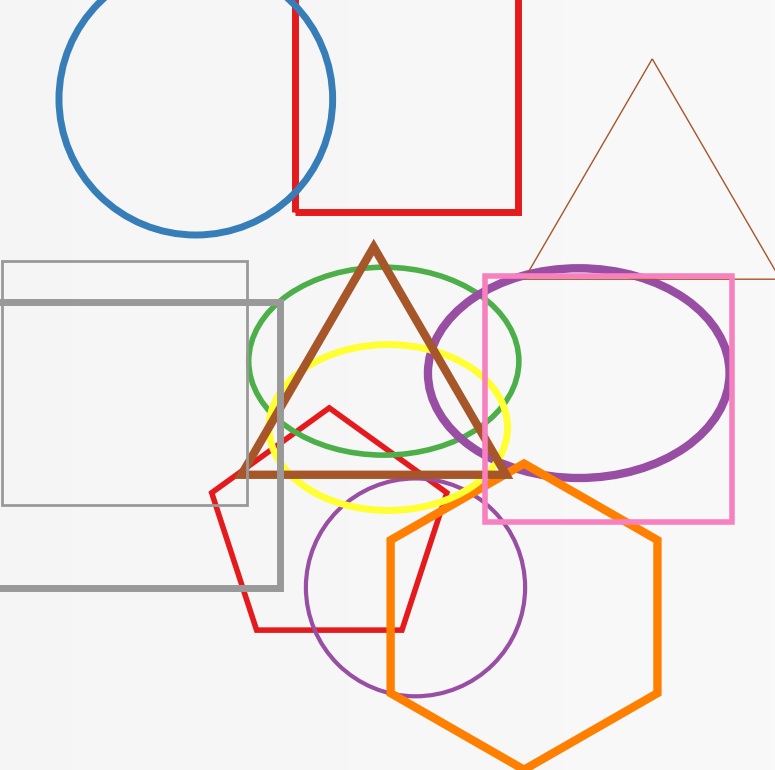[{"shape": "square", "thickness": 2.5, "radius": 0.72, "center": [0.524, 0.868]}, {"shape": "pentagon", "thickness": 2, "radius": 0.8, "center": [0.425, 0.311]}, {"shape": "circle", "thickness": 2.5, "radius": 0.88, "center": [0.253, 0.871]}, {"shape": "oval", "thickness": 2, "radius": 0.87, "center": [0.495, 0.531]}, {"shape": "oval", "thickness": 3, "radius": 0.97, "center": [0.747, 0.515]}, {"shape": "circle", "thickness": 1.5, "radius": 0.71, "center": [0.536, 0.237]}, {"shape": "hexagon", "thickness": 3, "radius": 0.99, "center": [0.676, 0.199]}, {"shape": "oval", "thickness": 2.5, "radius": 0.77, "center": [0.501, 0.445]}, {"shape": "triangle", "thickness": 0.5, "radius": 0.95, "center": [0.842, 0.733]}, {"shape": "triangle", "thickness": 3, "radius": 0.99, "center": [0.482, 0.482]}, {"shape": "square", "thickness": 2, "radius": 0.8, "center": [0.785, 0.481]}, {"shape": "square", "thickness": 2.5, "radius": 0.93, "center": [0.175, 0.422]}, {"shape": "square", "thickness": 1, "radius": 0.79, "center": [0.16, 0.502]}]